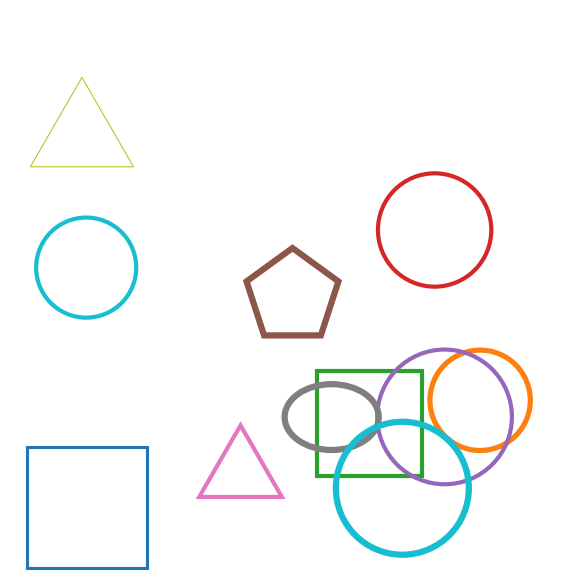[{"shape": "square", "thickness": 1.5, "radius": 0.52, "center": [0.151, 0.12]}, {"shape": "circle", "thickness": 2.5, "radius": 0.43, "center": [0.831, 0.306]}, {"shape": "square", "thickness": 2, "radius": 0.46, "center": [0.64, 0.266]}, {"shape": "circle", "thickness": 2, "radius": 0.49, "center": [0.753, 0.601]}, {"shape": "circle", "thickness": 2, "radius": 0.58, "center": [0.77, 0.277]}, {"shape": "pentagon", "thickness": 3, "radius": 0.42, "center": [0.506, 0.486]}, {"shape": "triangle", "thickness": 2, "radius": 0.41, "center": [0.417, 0.18]}, {"shape": "oval", "thickness": 3, "radius": 0.41, "center": [0.574, 0.277]}, {"shape": "triangle", "thickness": 0.5, "radius": 0.52, "center": [0.142, 0.762]}, {"shape": "circle", "thickness": 2, "radius": 0.43, "center": [0.149, 0.536]}, {"shape": "circle", "thickness": 3, "radius": 0.58, "center": [0.697, 0.154]}]